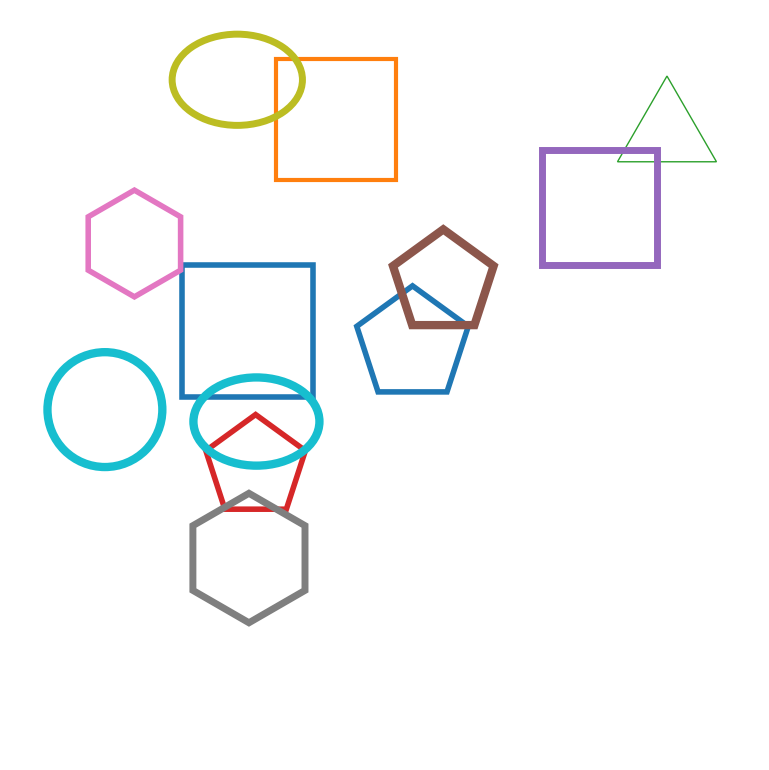[{"shape": "square", "thickness": 2, "radius": 0.43, "center": [0.321, 0.57]}, {"shape": "pentagon", "thickness": 2, "radius": 0.38, "center": [0.536, 0.553]}, {"shape": "square", "thickness": 1.5, "radius": 0.39, "center": [0.436, 0.845]}, {"shape": "triangle", "thickness": 0.5, "radius": 0.37, "center": [0.866, 0.827]}, {"shape": "pentagon", "thickness": 2, "radius": 0.34, "center": [0.332, 0.394]}, {"shape": "square", "thickness": 2.5, "radius": 0.37, "center": [0.779, 0.73]}, {"shape": "pentagon", "thickness": 3, "radius": 0.34, "center": [0.576, 0.633]}, {"shape": "hexagon", "thickness": 2, "radius": 0.35, "center": [0.175, 0.684]}, {"shape": "hexagon", "thickness": 2.5, "radius": 0.42, "center": [0.323, 0.275]}, {"shape": "oval", "thickness": 2.5, "radius": 0.42, "center": [0.308, 0.896]}, {"shape": "oval", "thickness": 3, "radius": 0.41, "center": [0.333, 0.453]}, {"shape": "circle", "thickness": 3, "radius": 0.37, "center": [0.136, 0.468]}]